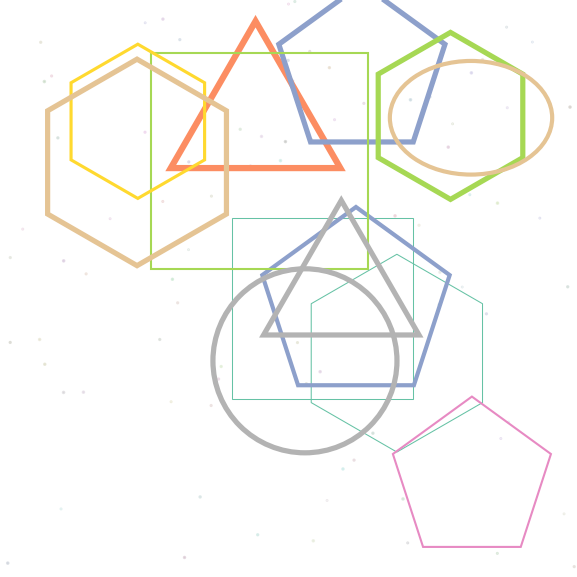[{"shape": "square", "thickness": 0.5, "radius": 0.78, "center": [0.558, 0.464]}, {"shape": "hexagon", "thickness": 0.5, "radius": 0.86, "center": [0.687, 0.388]}, {"shape": "triangle", "thickness": 3, "radius": 0.85, "center": [0.443, 0.793]}, {"shape": "pentagon", "thickness": 2.5, "radius": 0.76, "center": [0.627, 0.876]}, {"shape": "pentagon", "thickness": 2, "radius": 0.85, "center": [0.616, 0.47]}, {"shape": "pentagon", "thickness": 1, "radius": 0.72, "center": [0.817, 0.169]}, {"shape": "hexagon", "thickness": 2.5, "radius": 0.72, "center": [0.78, 0.798]}, {"shape": "square", "thickness": 1, "radius": 0.94, "center": [0.449, 0.72]}, {"shape": "hexagon", "thickness": 1.5, "radius": 0.67, "center": [0.239, 0.789]}, {"shape": "hexagon", "thickness": 2.5, "radius": 0.89, "center": [0.237, 0.718]}, {"shape": "oval", "thickness": 2, "radius": 0.7, "center": [0.816, 0.795]}, {"shape": "triangle", "thickness": 2.5, "radius": 0.78, "center": [0.591, 0.497]}, {"shape": "circle", "thickness": 2.5, "radius": 0.8, "center": [0.528, 0.374]}]